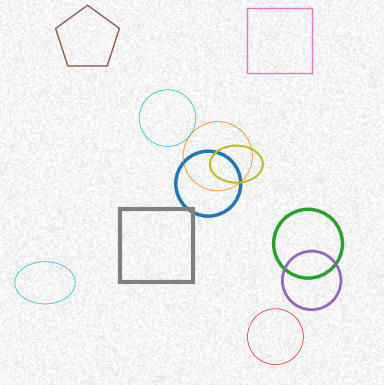[{"shape": "circle", "thickness": 2.5, "radius": 0.42, "center": [0.541, 0.523]}, {"shape": "circle", "thickness": 0.5, "radius": 0.45, "center": [0.565, 0.594]}, {"shape": "circle", "thickness": 2.5, "radius": 0.45, "center": [0.8, 0.367]}, {"shape": "circle", "thickness": 0.5, "radius": 0.36, "center": [0.715, 0.125]}, {"shape": "circle", "thickness": 2, "radius": 0.38, "center": [0.81, 0.272]}, {"shape": "pentagon", "thickness": 1, "radius": 0.44, "center": [0.227, 0.899]}, {"shape": "square", "thickness": 1, "radius": 0.43, "center": [0.726, 0.895]}, {"shape": "square", "thickness": 3, "radius": 0.47, "center": [0.407, 0.362]}, {"shape": "oval", "thickness": 1.5, "radius": 0.34, "center": [0.614, 0.574]}, {"shape": "oval", "thickness": 0.5, "radius": 0.39, "center": [0.117, 0.265]}, {"shape": "circle", "thickness": 0.5, "radius": 0.37, "center": [0.435, 0.693]}]